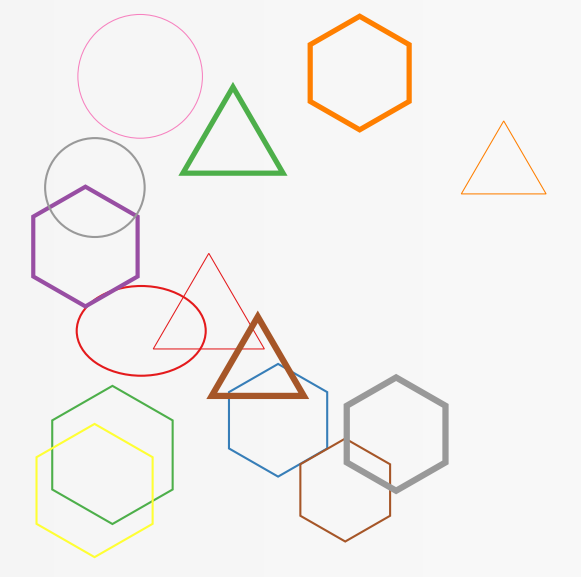[{"shape": "triangle", "thickness": 0.5, "radius": 0.55, "center": [0.359, 0.45]}, {"shape": "oval", "thickness": 1, "radius": 0.55, "center": [0.243, 0.426]}, {"shape": "hexagon", "thickness": 1, "radius": 0.49, "center": [0.478, 0.271]}, {"shape": "triangle", "thickness": 2.5, "radius": 0.5, "center": [0.401, 0.749]}, {"shape": "hexagon", "thickness": 1, "radius": 0.6, "center": [0.193, 0.211]}, {"shape": "hexagon", "thickness": 2, "radius": 0.52, "center": [0.147, 0.572]}, {"shape": "hexagon", "thickness": 2.5, "radius": 0.49, "center": [0.619, 0.873]}, {"shape": "triangle", "thickness": 0.5, "radius": 0.42, "center": [0.867, 0.705]}, {"shape": "hexagon", "thickness": 1, "radius": 0.58, "center": [0.163, 0.15]}, {"shape": "triangle", "thickness": 3, "radius": 0.46, "center": [0.443, 0.359]}, {"shape": "hexagon", "thickness": 1, "radius": 0.45, "center": [0.594, 0.151]}, {"shape": "circle", "thickness": 0.5, "radius": 0.54, "center": [0.241, 0.867]}, {"shape": "circle", "thickness": 1, "radius": 0.43, "center": [0.163, 0.674]}, {"shape": "hexagon", "thickness": 3, "radius": 0.49, "center": [0.681, 0.247]}]